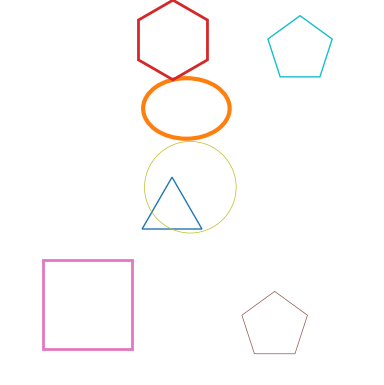[{"shape": "triangle", "thickness": 1, "radius": 0.45, "center": [0.447, 0.45]}, {"shape": "oval", "thickness": 3, "radius": 0.56, "center": [0.484, 0.718]}, {"shape": "hexagon", "thickness": 2, "radius": 0.52, "center": [0.449, 0.896]}, {"shape": "pentagon", "thickness": 0.5, "radius": 0.45, "center": [0.713, 0.154]}, {"shape": "square", "thickness": 2, "radius": 0.58, "center": [0.228, 0.209]}, {"shape": "circle", "thickness": 0.5, "radius": 0.59, "center": [0.494, 0.514]}, {"shape": "pentagon", "thickness": 1, "radius": 0.44, "center": [0.779, 0.871]}]